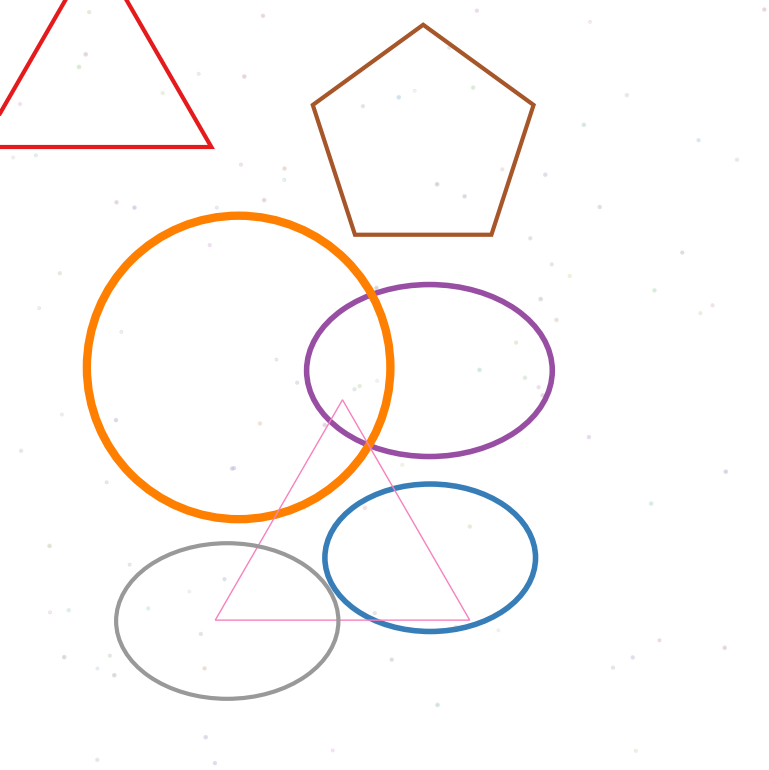[{"shape": "triangle", "thickness": 1.5, "radius": 0.87, "center": [0.125, 0.896]}, {"shape": "oval", "thickness": 2, "radius": 0.68, "center": [0.559, 0.276]}, {"shape": "oval", "thickness": 2, "radius": 0.8, "center": [0.558, 0.519]}, {"shape": "circle", "thickness": 3, "radius": 0.99, "center": [0.31, 0.523]}, {"shape": "pentagon", "thickness": 1.5, "radius": 0.75, "center": [0.55, 0.817]}, {"shape": "triangle", "thickness": 0.5, "radius": 0.95, "center": [0.445, 0.29]}, {"shape": "oval", "thickness": 1.5, "radius": 0.72, "center": [0.295, 0.193]}]